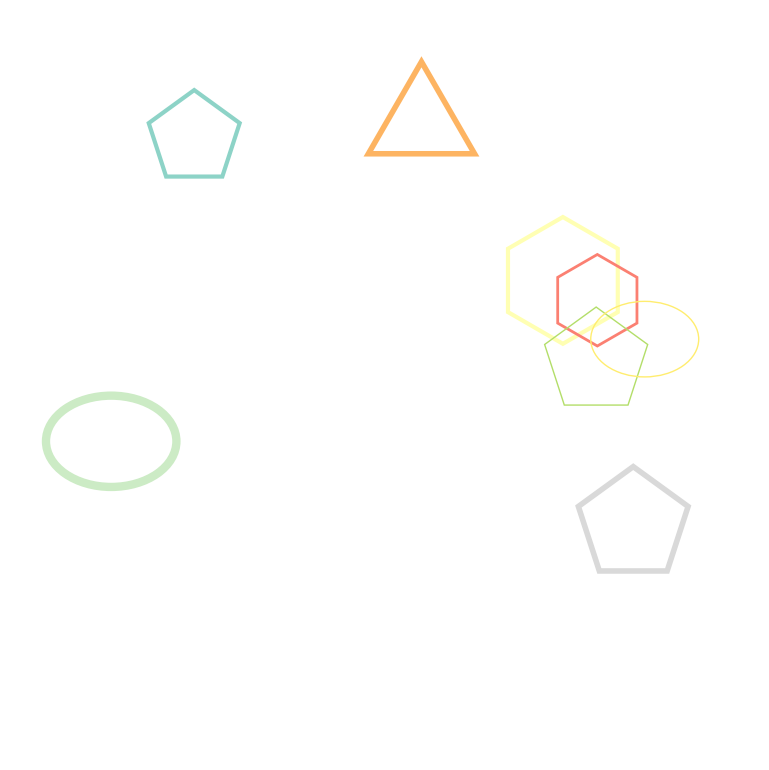[{"shape": "pentagon", "thickness": 1.5, "radius": 0.31, "center": [0.252, 0.821]}, {"shape": "hexagon", "thickness": 1.5, "radius": 0.41, "center": [0.731, 0.636]}, {"shape": "hexagon", "thickness": 1, "radius": 0.3, "center": [0.776, 0.61]}, {"shape": "triangle", "thickness": 2, "radius": 0.4, "center": [0.547, 0.84]}, {"shape": "pentagon", "thickness": 0.5, "radius": 0.35, "center": [0.774, 0.531]}, {"shape": "pentagon", "thickness": 2, "radius": 0.37, "center": [0.822, 0.319]}, {"shape": "oval", "thickness": 3, "radius": 0.42, "center": [0.144, 0.427]}, {"shape": "oval", "thickness": 0.5, "radius": 0.35, "center": [0.837, 0.56]}]